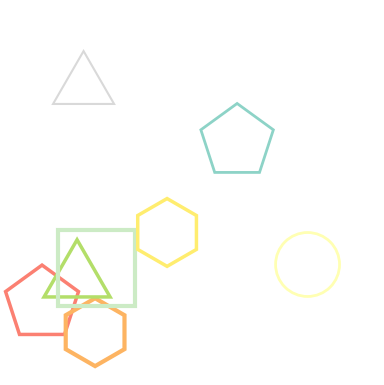[{"shape": "pentagon", "thickness": 2, "radius": 0.49, "center": [0.616, 0.632]}, {"shape": "circle", "thickness": 2, "radius": 0.42, "center": [0.799, 0.313]}, {"shape": "pentagon", "thickness": 2.5, "radius": 0.5, "center": [0.109, 0.212]}, {"shape": "hexagon", "thickness": 3, "radius": 0.44, "center": [0.247, 0.137]}, {"shape": "triangle", "thickness": 2.5, "radius": 0.5, "center": [0.2, 0.278]}, {"shape": "triangle", "thickness": 1.5, "radius": 0.46, "center": [0.217, 0.776]}, {"shape": "square", "thickness": 3, "radius": 0.5, "center": [0.251, 0.304]}, {"shape": "hexagon", "thickness": 2.5, "radius": 0.44, "center": [0.434, 0.396]}]